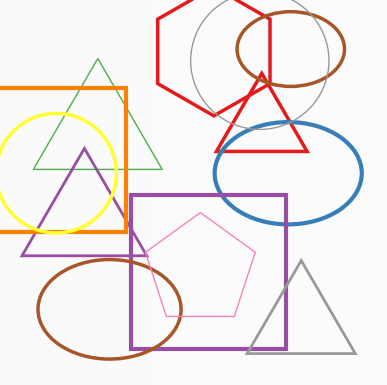[{"shape": "hexagon", "thickness": 2.5, "radius": 0.84, "center": [0.552, 0.866]}, {"shape": "triangle", "thickness": 2.5, "radius": 0.68, "center": [0.676, 0.674]}, {"shape": "oval", "thickness": 3, "radius": 0.95, "center": [0.744, 0.55]}, {"shape": "triangle", "thickness": 1, "radius": 0.96, "center": [0.252, 0.656]}, {"shape": "square", "thickness": 3, "radius": 1.0, "center": [0.538, 0.293]}, {"shape": "triangle", "thickness": 2, "radius": 0.93, "center": [0.218, 0.429]}, {"shape": "square", "thickness": 3, "radius": 0.93, "center": [0.138, 0.584]}, {"shape": "circle", "thickness": 2.5, "radius": 0.78, "center": [0.145, 0.55]}, {"shape": "oval", "thickness": 2.5, "radius": 0.92, "center": [0.283, 0.197]}, {"shape": "oval", "thickness": 2.5, "radius": 0.69, "center": [0.75, 0.873]}, {"shape": "pentagon", "thickness": 1, "radius": 0.75, "center": [0.517, 0.299]}, {"shape": "circle", "thickness": 1, "radius": 0.89, "center": [0.67, 0.842]}, {"shape": "triangle", "thickness": 2, "radius": 0.81, "center": [0.777, 0.162]}]